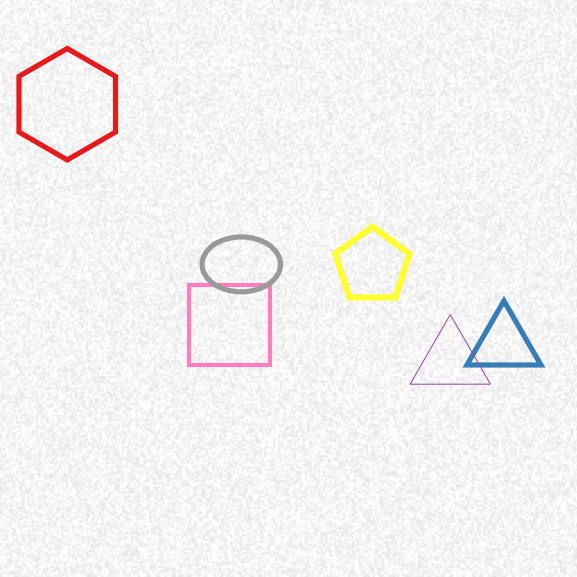[{"shape": "hexagon", "thickness": 2.5, "radius": 0.48, "center": [0.116, 0.819]}, {"shape": "triangle", "thickness": 2.5, "radius": 0.37, "center": [0.873, 0.404]}, {"shape": "triangle", "thickness": 0.5, "radius": 0.4, "center": [0.78, 0.374]}, {"shape": "pentagon", "thickness": 3, "radius": 0.34, "center": [0.645, 0.539]}, {"shape": "square", "thickness": 2, "radius": 0.35, "center": [0.397, 0.436]}, {"shape": "oval", "thickness": 2.5, "radius": 0.34, "center": [0.418, 0.541]}]